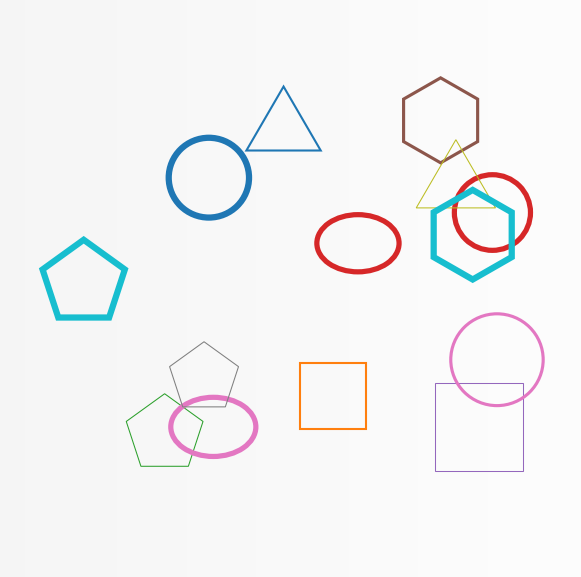[{"shape": "triangle", "thickness": 1, "radius": 0.37, "center": [0.488, 0.775]}, {"shape": "circle", "thickness": 3, "radius": 0.35, "center": [0.359, 0.691]}, {"shape": "square", "thickness": 1, "radius": 0.29, "center": [0.573, 0.313]}, {"shape": "pentagon", "thickness": 0.5, "radius": 0.35, "center": [0.283, 0.248]}, {"shape": "oval", "thickness": 2.5, "radius": 0.35, "center": [0.616, 0.578]}, {"shape": "circle", "thickness": 2.5, "radius": 0.33, "center": [0.847, 0.631]}, {"shape": "square", "thickness": 0.5, "radius": 0.38, "center": [0.824, 0.26]}, {"shape": "hexagon", "thickness": 1.5, "radius": 0.37, "center": [0.758, 0.791]}, {"shape": "circle", "thickness": 1.5, "radius": 0.4, "center": [0.855, 0.376]}, {"shape": "oval", "thickness": 2.5, "radius": 0.37, "center": [0.367, 0.26]}, {"shape": "pentagon", "thickness": 0.5, "radius": 0.31, "center": [0.351, 0.345]}, {"shape": "triangle", "thickness": 0.5, "radius": 0.39, "center": [0.784, 0.679]}, {"shape": "hexagon", "thickness": 3, "radius": 0.39, "center": [0.813, 0.593]}, {"shape": "pentagon", "thickness": 3, "radius": 0.37, "center": [0.144, 0.51]}]